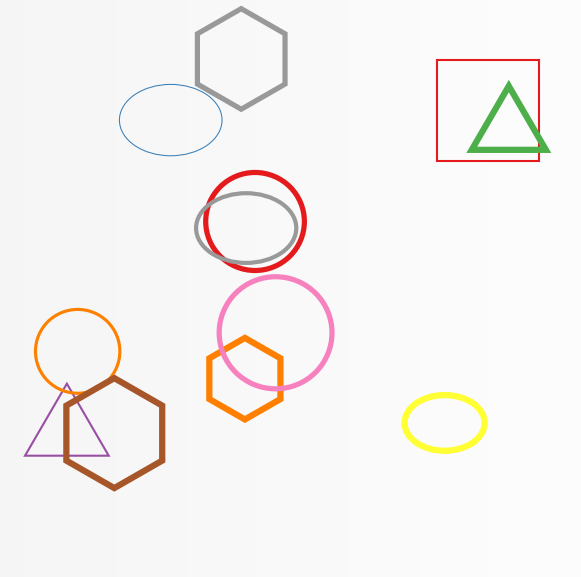[{"shape": "circle", "thickness": 2.5, "radius": 0.42, "center": [0.439, 0.616]}, {"shape": "square", "thickness": 1, "radius": 0.44, "center": [0.84, 0.808]}, {"shape": "oval", "thickness": 0.5, "radius": 0.44, "center": [0.294, 0.791]}, {"shape": "triangle", "thickness": 3, "radius": 0.37, "center": [0.875, 0.776]}, {"shape": "triangle", "thickness": 1, "radius": 0.42, "center": [0.115, 0.252]}, {"shape": "hexagon", "thickness": 3, "radius": 0.35, "center": [0.421, 0.343]}, {"shape": "circle", "thickness": 1.5, "radius": 0.36, "center": [0.134, 0.391]}, {"shape": "oval", "thickness": 3, "radius": 0.34, "center": [0.765, 0.267]}, {"shape": "hexagon", "thickness": 3, "radius": 0.48, "center": [0.197, 0.249]}, {"shape": "circle", "thickness": 2.5, "radius": 0.49, "center": [0.474, 0.423]}, {"shape": "hexagon", "thickness": 2.5, "radius": 0.44, "center": [0.415, 0.897]}, {"shape": "oval", "thickness": 2, "radius": 0.43, "center": [0.424, 0.604]}]